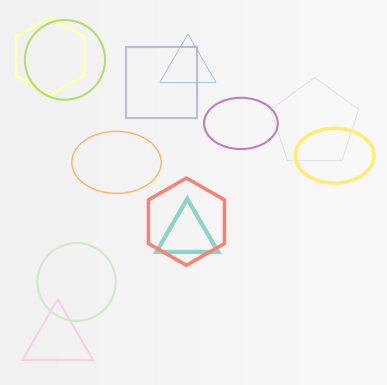[{"shape": "triangle", "thickness": 3, "radius": 0.46, "center": [0.483, 0.392]}, {"shape": "hexagon", "thickness": 2, "radius": 0.51, "center": [0.13, 0.854]}, {"shape": "square", "thickness": 1.5, "radius": 0.46, "center": [0.417, 0.786]}, {"shape": "hexagon", "thickness": 2.5, "radius": 0.57, "center": [0.481, 0.424]}, {"shape": "triangle", "thickness": 0.5, "radius": 0.42, "center": [0.485, 0.828]}, {"shape": "oval", "thickness": 1, "radius": 0.58, "center": [0.301, 0.578]}, {"shape": "circle", "thickness": 1.5, "radius": 0.52, "center": [0.168, 0.845]}, {"shape": "triangle", "thickness": 1.5, "radius": 0.53, "center": [0.149, 0.118]}, {"shape": "pentagon", "thickness": 0.5, "radius": 0.6, "center": [0.812, 0.679]}, {"shape": "oval", "thickness": 1.5, "radius": 0.48, "center": [0.622, 0.679]}, {"shape": "circle", "thickness": 1.5, "radius": 0.51, "center": [0.198, 0.268]}, {"shape": "oval", "thickness": 2.5, "radius": 0.51, "center": [0.864, 0.596]}]